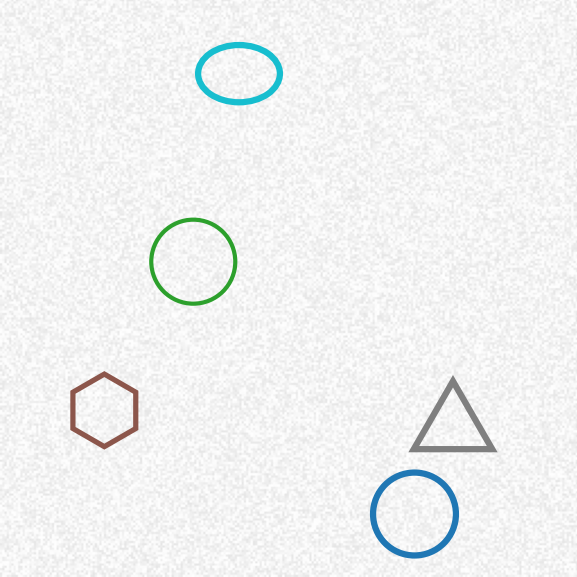[{"shape": "circle", "thickness": 3, "radius": 0.36, "center": [0.718, 0.109]}, {"shape": "circle", "thickness": 2, "radius": 0.36, "center": [0.335, 0.546]}, {"shape": "hexagon", "thickness": 2.5, "radius": 0.31, "center": [0.181, 0.289]}, {"shape": "triangle", "thickness": 3, "radius": 0.39, "center": [0.784, 0.261]}, {"shape": "oval", "thickness": 3, "radius": 0.35, "center": [0.414, 0.872]}]